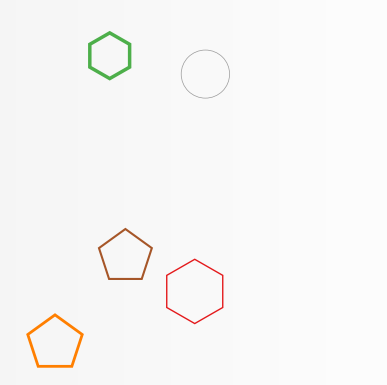[{"shape": "hexagon", "thickness": 1, "radius": 0.42, "center": [0.503, 0.243]}, {"shape": "hexagon", "thickness": 2.5, "radius": 0.3, "center": [0.283, 0.855]}, {"shape": "pentagon", "thickness": 2, "radius": 0.37, "center": [0.142, 0.108]}, {"shape": "pentagon", "thickness": 1.5, "radius": 0.36, "center": [0.324, 0.333]}, {"shape": "circle", "thickness": 0.5, "radius": 0.31, "center": [0.53, 0.808]}]